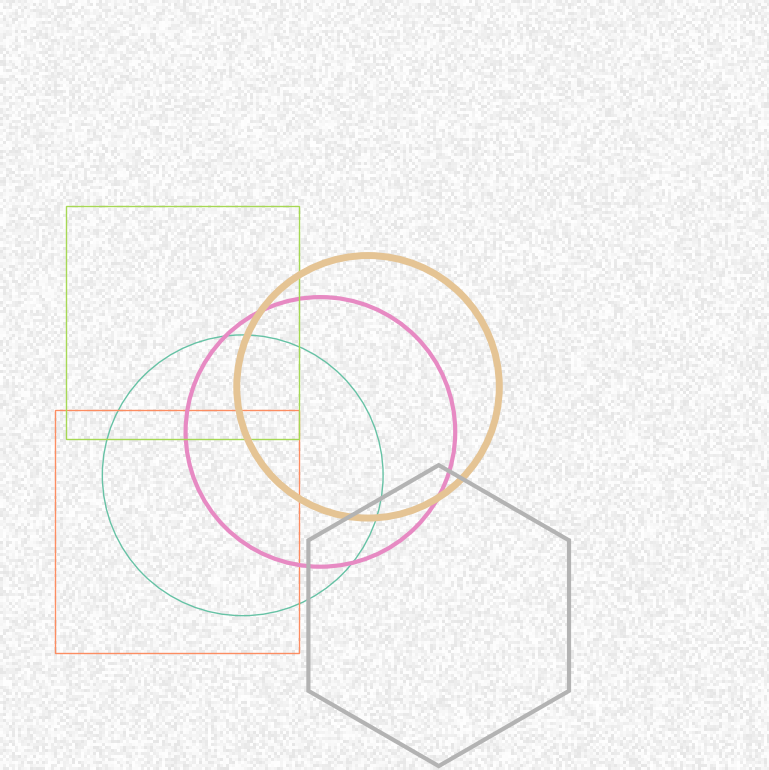[{"shape": "circle", "thickness": 0.5, "radius": 0.91, "center": [0.315, 0.383]}, {"shape": "square", "thickness": 0.5, "radius": 0.79, "center": [0.23, 0.309]}, {"shape": "circle", "thickness": 1.5, "radius": 0.88, "center": [0.416, 0.439]}, {"shape": "square", "thickness": 0.5, "radius": 0.76, "center": [0.237, 0.582]}, {"shape": "circle", "thickness": 2.5, "radius": 0.85, "center": [0.478, 0.498]}, {"shape": "hexagon", "thickness": 1.5, "radius": 0.98, "center": [0.57, 0.201]}]